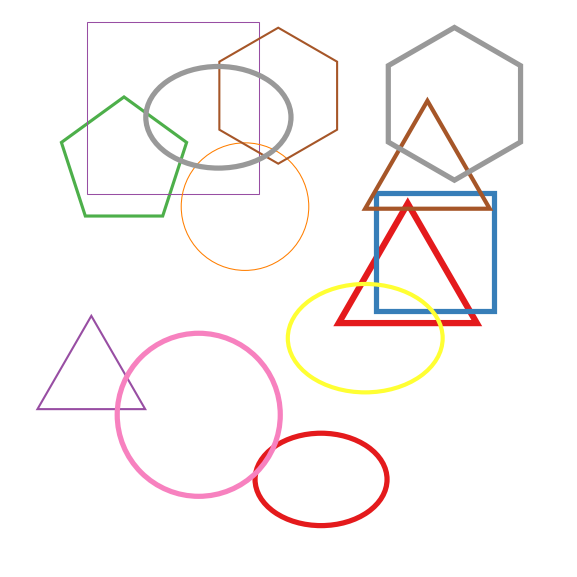[{"shape": "oval", "thickness": 2.5, "radius": 0.57, "center": [0.556, 0.169]}, {"shape": "triangle", "thickness": 3, "radius": 0.69, "center": [0.706, 0.509]}, {"shape": "square", "thickness": 2.5, "radius": 0.51, "center": [0.753, 0.562]}, {"shape": "pentagon", "thickness": 1.5, "radius": 0.57, "center": [0.215, 0.717]}, {"shape": "triangle", "thickness": 1, "radius": 0.54, "center": [0.158, 0.345]}, {"shape": "square", "thickness": 0.5, "radius": 0.74, "center": [0.3, 0.812]}, {"shape": "circle", "thickness": 0.5, "radius": 0.55, "center": [0.424, 0.641]}, {"shape": "oval", "thickness": 2, "radius": 0.67, "center": [0.632, 0.414]}, {"shape": "triangle", "thickness": 2, "radius": 0.62, "center": [0.74, 0.7]}, {"shape": "hexagon", "thickness": 1, "radius": 0.59, "center": [0.482, 0.833]}, {"shape": "circle", "thickness": 2.5, "radius": 0.71, "center": [0.344, 0.281]}, {"shape": "hexagon", "thickness": 2.5, "radius": 0.66, "center": [0.787, 0.819]}, {"shape": "oval", "thickness": 2.5, "radius": 0.63, "center": [0.378, 0.796]}]